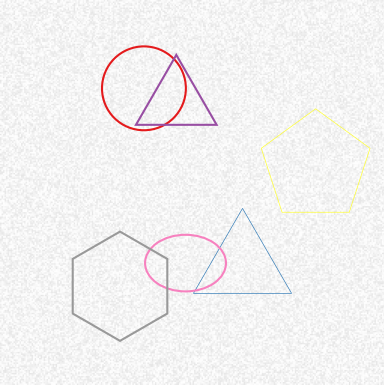[{"shape": "circle", "thickness": 1.5, "radius": 0.54, "center": [0.374, 0.771]}, {"shape": "triangle", "thickness": 0.5, "radius": 0.74, "center": [0.63, 0.312]}, {"shape": "triangle", "thickness": 1.5, "radius": 0.6, "center": [0.458, 0.736]}, {"shape": "pentagon", "thickness": 0.5, "radius": 0.74, "center": [0.82, 0.569]}, {"shape": "oval", "thickness": 1.5, "radius": 0.53, "center": [0.482, 0.317]}, {"shape": "hexagon", "thickness": 1.5, "radius": 0.71, "center": [0.312, 0.257]}]